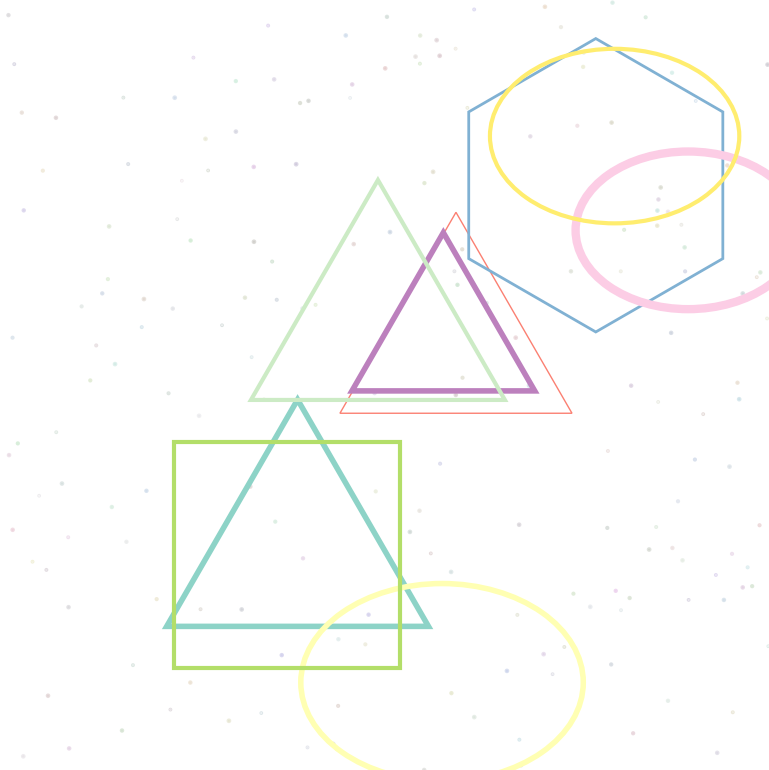[{"shape": "triangle", "thickness": 2, "radius": 0.98, "center": [0.386, 0.285]}, {"shape": "oval", "thickness": 2, "radius": 0.92, "center": [0.574, 0.114]}, {"shape": "triangle", "thickness": 0.5, "radius": 0.87, "center": [0.592, 0.55]}, {"shape": "hexagon", "thickness": 1, "radius": 0.95, "center": [0.774, 0.759]}, {"shape": "square", "thickness": 1.5, "radius": 0.73, "center": [0.373, 0.279]}, {"shape": "oval", "thickness": 3, "radius": 0.73, "center": [0.894, 0.701]}, {"shape": "triangle", "thickness": 2, "radius": 0.69, "center": [0.576, 0.561]}, {"shape": "triangle", "thickness": 1.5, "radius": 0.95, "center": [0.491, 0.576]}, {"shape": "oval", "thickness": 1.5, "radius": 0.81, "center": [0.798, 0.823]}]